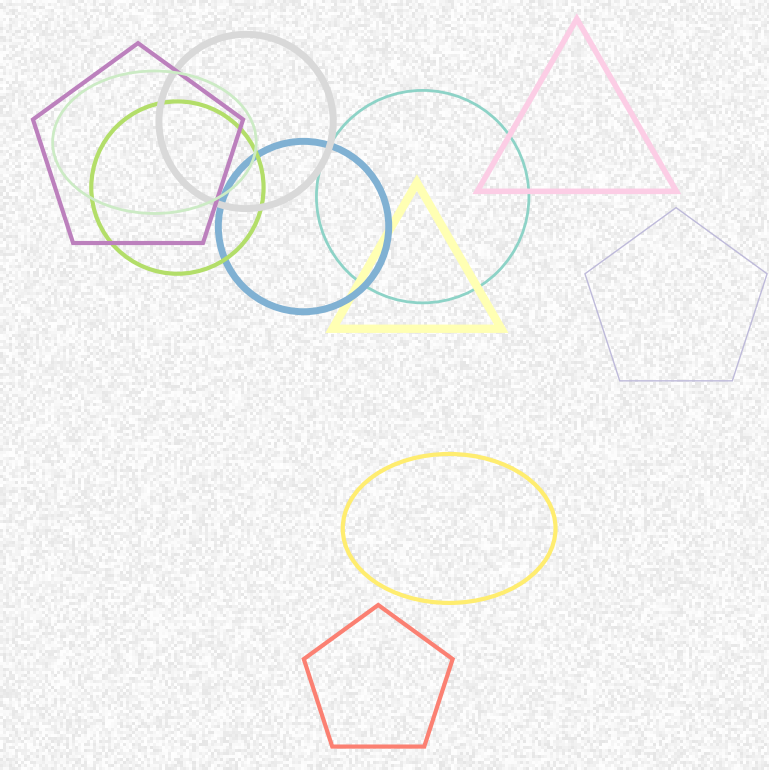[{"shape": "circle", "thickness": 1, "radius": 0.69, "center": [0.549, 0.745]}, {"shape": "triangle", "thickness": 3, "radius": 0.63, "center": [0.541, 0.636]}, {"shape": "pentagon", "thickness": 0.5, "radius": 0.62, "center": [0.878, 0.606]}, {"shape": "pentagon", "thickness": 1.5, "radius": 0.51, "center": [0.491, 0.113]}, {"shape": "circle", "thickness": 2.5, "radius": 0.55, "center": [0.394, 0.706]}, {"shape": "circle", "thickness": 1.5, "radius": 0.56, "center": [0.23, 0.756]}, {"shape": "triangle", "thickness": 2, "radius": 0.75, "center": [0.749, 0.826]}, {"shape": "circle", "thickness": 2.5, "radius": 0.57, "center": [0.32, 0.842]}, {"shape": "pentagon", "thickness": 1.5, "radius": 0.72, "center": [0.179, 0.8]}, {"shape": "oval", "thickness": 1, "radius": 0.66, "center": [0.201, 0.815]}, {"shape": "oval", "thickness": 1.5, "radius": 0.69, "center": [0.583, 0.314]}]